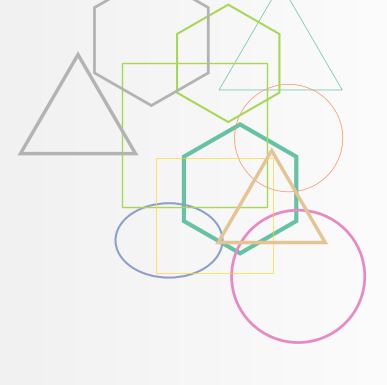[{"shape": "hexagon", "thickness": 3, "radius": 0.84, "center": [0.62, 0.509]}, {"shape": "triangle", "thickness": 0.5, "radius": 0.92, "center": [0.724, 0.858]}, {"shape": "circle", "thickness": 0.5, "radius": 0.7, "center": [0.745, 0.641]}, {"shape": "oval", "thickness": 1.5, "radius": 0.69, "center": [0.436, 0.376]}, {"shape": "circle", "thickness": 2, "radius": 0.86, "center": [0.769, 0.282]}, {"shape": "hexagon", "thickness": 1.5, "radius": 0.76, "center": [0.589, 0.835]}, {"shape": "square", "thickness": 1, "radius": 0.94, "center": [0.502, 0.65]}, {"shape": "square", "thickness": 0.5, "radius": 0.75, "center": [0.553, 0.44]}, {"shape": "triangle", "thickness": 2.5, "radius": 0.8, "center": [0.701, 0.45]}, {"shape": "triangle", "thickness": 2.5, "radius": 0.86, "center": [0.201, 0.687]}, {"shape": "hexagon", "thickness": 2, "radius": 0.85, "center": [0.391, 0.895]}]